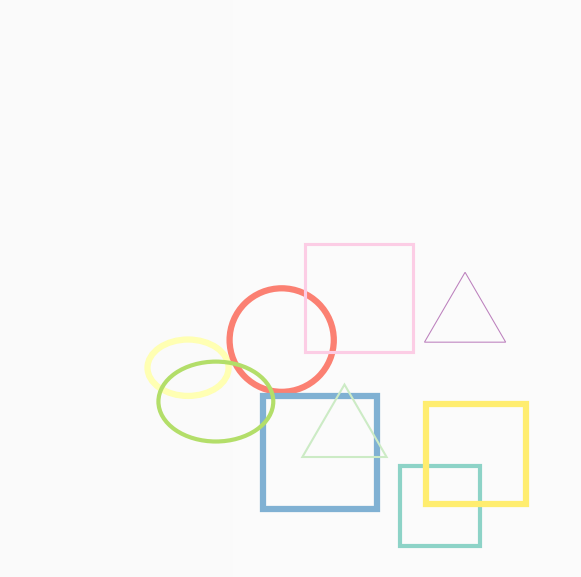[{"shape": "square", "thickness": 2, "radius": 0.34, "center": [0.757, 0.123]}, {"shape": "oval", "thickness": 3, "radius": 0.35, "center": [0.324, 0.362]}, {"shape": "circle", "thickness": 3, "radius": 0.45, "center": [0.485, 0.41]}, {"shape": "square", "thickness": 3, "radius": 0.49, "center": [0.551, 0.216]}, {"shape": "oval", "thickness": 2, "radius": 0.49, "center": [0.371, 0.304]}, {"shape": "square", "thickness": 1.5, "radius": 0.47, "center": [0.617, 0.483]}, {"shape": "triangle", "thickness": 0.5, "radius": 0.4, "center": [0.8, 0.447]}, {"shape": "triangle", "thickness": 1, "radius": 0.42, "center": [0.593, 0.25]}, {"shape": "square", "thickness": 3, "radius": 0.43, "center": [0.819, 0.213]}]